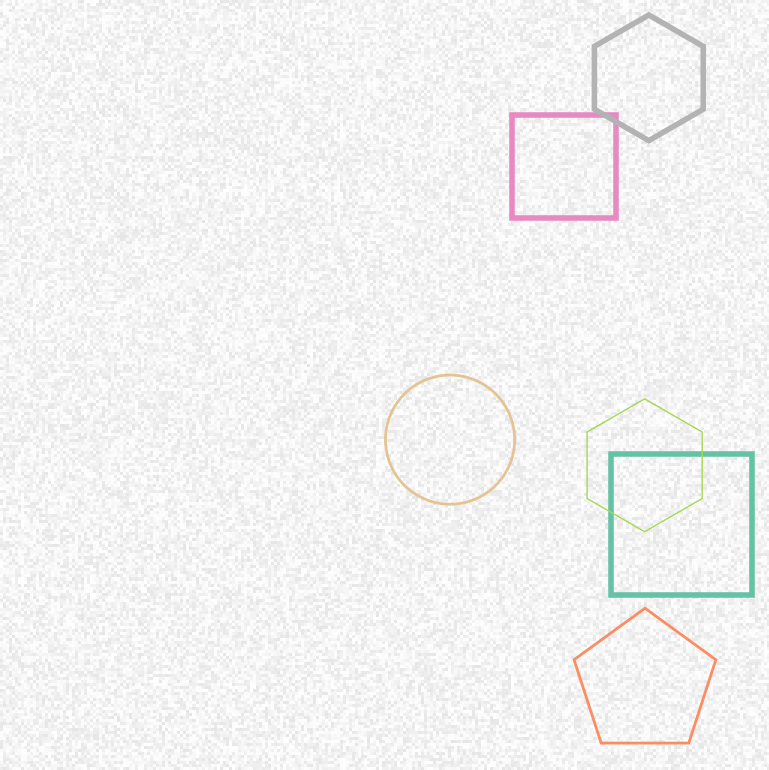[{"shape": "square", "thickness": 2, "radius": 0.46, "center": [0.886, 0.319]}, {"shape": "pentagon", "thickness": 1, "radius": 0.48, "center": [0.838, 0.113]}, {"shape": "square", "thickness": 2, "radius": 0.34, "center": [0.733, 0.784]}, {"shape": "hexagon", "thickness": 0.5, "radius": 0.43, "center": [0.837, 0.396]}, {"shape": "circle", "thickness": 1, "radius": 0.42, "center": [0.584, 0.429]}, {"shape": "hexagon", "thickness": 2, "radius": 0.41, "center": [0.843, 0.899]}]